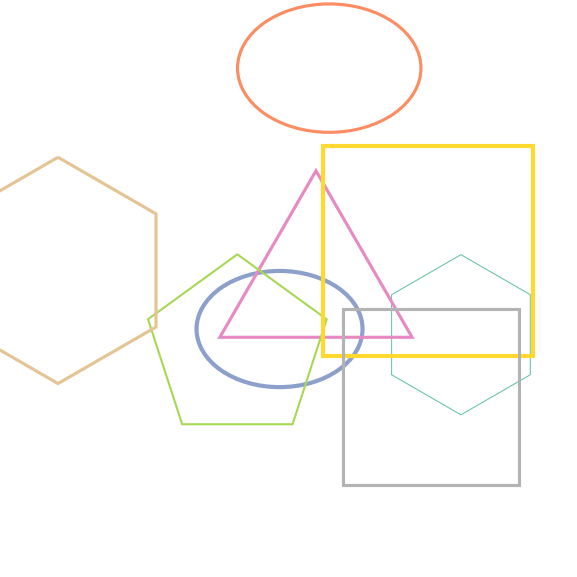[{"shape": "hexagon", "thickness": 0.5, "radius": 0.69, "center": [0.798, 0.42]}, {"shape": "oval", "thickness": 1.5, "radius": 0.79, "center": [0.57, 0.881]}, {"shape": "oval", "thickness": 2, "radius": 0.72, "center": [0.484, 0.429]}, {"shape": "triangle", "thickness": 1.5, "radius": 0.96, "center": [0.547, 0.511]}, {"shape": "pentagon", "thickness": 1, "radius": 0.81, "center": [0.411, 0.396]}, {"shape": "square", "thickness": 2, "radius": 0.91, "center": [0.74, 0.565]}, {"shape": "hexagon", "thickness": 1.5, "radius": 0.98, "center": [0.1, 0.531]}, {"shape": "square", "thickness": 1.5, "radius": 0.76, "center": [0.747, 0.312]}]